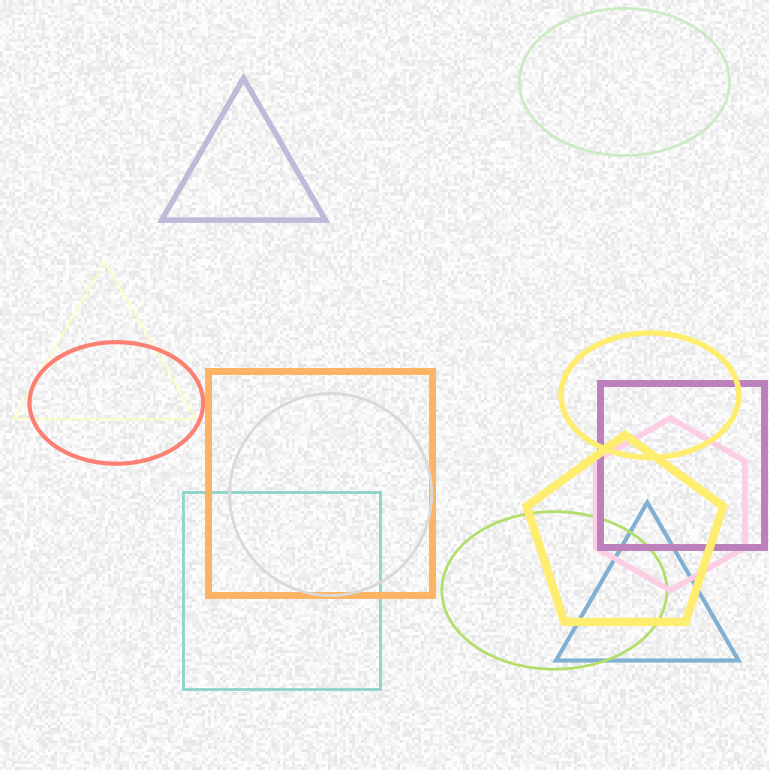[{"shape": "square", "thickness": 1, "radius": 0.64, "center": [0.365, 0.233]}, {"shape": "triangle", "thickness": 0.5, "radius": 0.68, "center": [0.136, 0.524]}, {"shape": "triangle", "thickness": 2, "radius": 0.61, "center": [0.316, 0.776]}, {"shape": "oval", "thickness": 1.5, "radius": 0.56, "center": [0.151, 0.477]}, {"shape": "triangle", "thickness": 1.5, "radius": 0.68, "center": [0.841, 0.211]}, {"shape": "square", "thickness": 2.5, "radius": 0.73, "center": [0.415, 0.373]}, {"shape": "oval", "thickness": 1, "radius": 0.73, "center": [0.72, 0.233]}, {"shape": "hexagon", "thickness": 2, "radius": 0.56, "center": [0.87, 0.345]}, {"shape": "circle", "thickness": 1, "radius": 0.66, "center": [0.429, 0.358]}, {"shape": "square", "thickness": 2.5, "radius": 0.53, "center": [0.886, 0.396]}, {"shape": "oval", "thickness": 1, "radius": 0.68, "center": [0.811, 0.894]}, {"shape": "oval", "thickness": 2, "radius": 0.58, "center": [0.844, 0.487]}, {"shape": "pentagon", "thickness": 3, "radius": 0.67, "center": [0.812, 0.301]}]